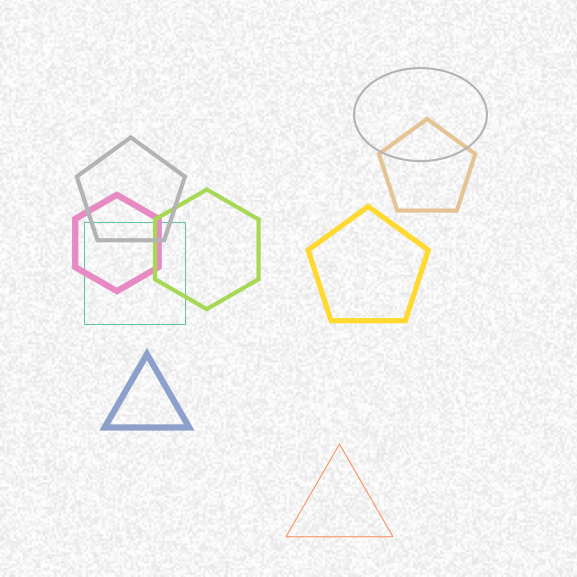[{"shape": "square", "thickness": 0.5, "radius": 0.44, "center": [0.233, 0.526]}, {"shape": "triangle", "thickness": 0.5, "radius": 0.54, "center": [0.588, 0.123]}, {"shape": "triangle", "thickness": 3, "radius": 0.42, "center": [0.254, 0.301]}, {"shape": "hexagon", "thickness": 3, "radius": 0.42, "center": [0.202, 0.578]}, {"shape": "hexagon", "thickness": 2, "radius": 0.52, "center": [0.358, 0.567]}, {"shape": "pentagon", "thickness": 2.5, "radius": 0.55, "center": [0.638, 0.532]}, {"shape": "pentagon", "thickness": 2, "radius": 0.44, "center": [0.74, 0.705]}, {"shape": "oval", "thickness": 1, "radius": 0.58, "center": [0.728, 0.801]}, {"shape": "pentagon", "thickness": 2, "radius": 0.49, "center": [0.227, 0.663]}]